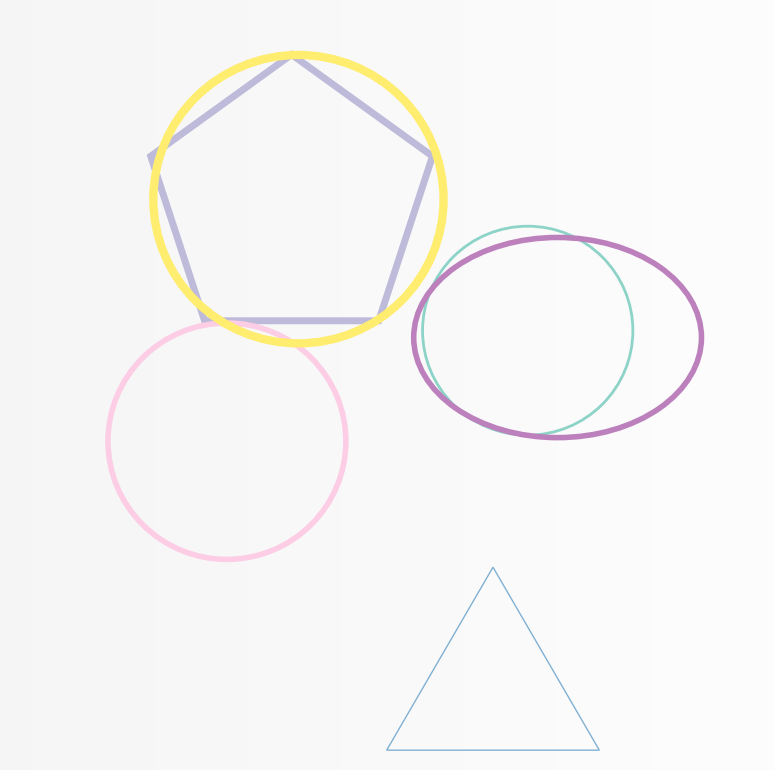[{"shape": "circle", "thickness": 1, "radius": 0.68, "center": [0.681, 0.571]}, {"shape": "pentagon", "thickness": 2.5, "radius": 0.96, "center": [0.376, 0.738]}, {"shape": "triangle", "thickness": 0.5, "radius": 0.79, "center": [0.636, 0.105]}, {"shape": "circle", "thickness": 2, "radius": 0.77, "center": [0.293, 0.427]}, {"shape": "oval", "thickness": 2, "radius": 0.93, "center": [0.719, 0.562]}, {"shape": "circle", "thickness": 3, "radius": 0.94, "center": [0.385, 0.741]}]